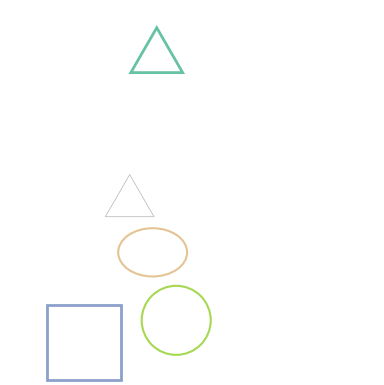[{"shape": "triangle", "thickness": 2, "radius": 0.39, "center": [0.407, 0.85]}, {"shape": "square", "thickness": 2, "radius": 0.49, "center": [0.218, 0.11]}, {"shape": "circle", "thickness": 1.5, "radius": 0.45, "center": [0.458, 0.168]}, {"shape": "oval", "thickness": 1.5, "radius": 0.45, "center": [0.396, 0.345]}, {"shape": "triangle", "thickness": 0.5, "radius": 0.37, "center": [0.337, 0.474]}]